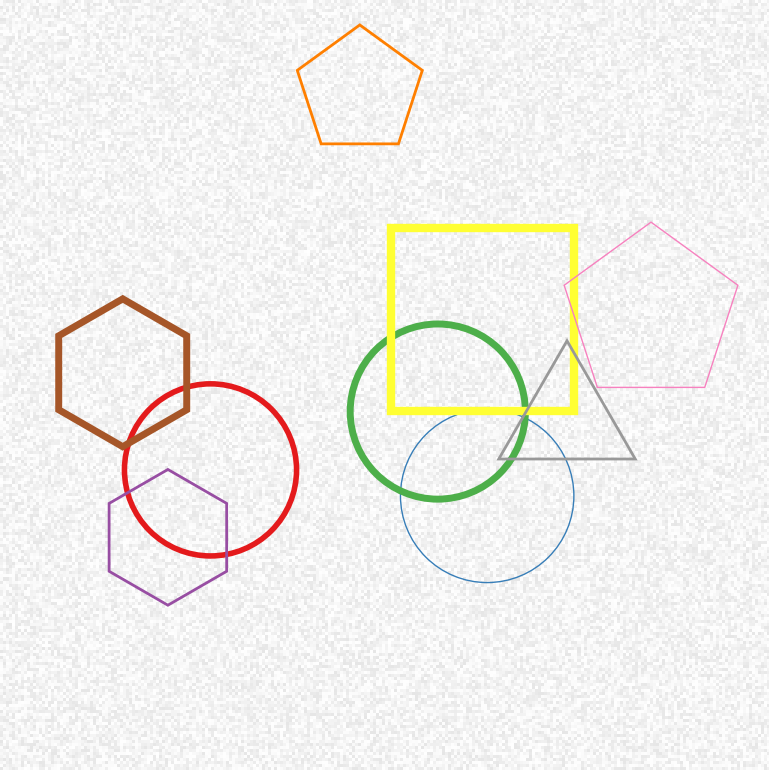[{"shape": "circle", "thickness": 2, "radius": 0.56, "center": [0.273, 0.39]}, {"shape": "circle", "thickness": 0.5, "radius": 0.56, "center": [0.633, 0.356]}, {"shape": "circle", "thickness": 2.5, "radius": 0.57, "center": [0.569, 0.465]}, {"shape": "hexagon", "thickness": 1, "radius": 0.44, "center": [0.218, 0.302]}, {"shape": "pentagon", "thickness": 1, "radius": 0.43, "center": [0.467, 0.882]}, {"shape": "square", "thickness": 3, "radius": 0.59, "center": [0.627, 0.585]}, {"shape": "hexagon", "thickness": 2.5, "radius": 0.48, "center": [0.159, 0.516]}, {"shape": "pentagon", "thickness": 0.5, "radius": 0.59, "center": [0.845, 0.593]}, {"shape": "triangle", "thickness": 1, "radius": 0.51, "center": [0.736, 0.455]}]